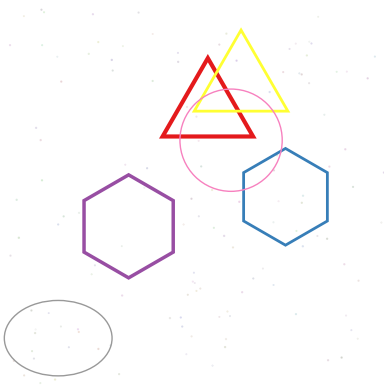[{"shape": "triangle", "thickness": 3, "radius": 0.68, "center": [0.54, 0.713]}, {"shape": "hexagon", "thickness": 2, "radius": 0.63, "center": [0.742, 0.489]}, {"shape": "hexagon", "thickness": 2.5, "radius": 0.67, "center": [0.334, 0.412]}, {"shape": "triangle", "thickness": 2, "radius": 0.7, "center": [0.626, 0.782]}, {"shape": "circle", "thickness": 1, "radius": 0.66, "center": [0.6, 0.636]}, {"shape": "oval", "thickness": 1, "radius": 0.7, "center": [0.151, 0.122]}]